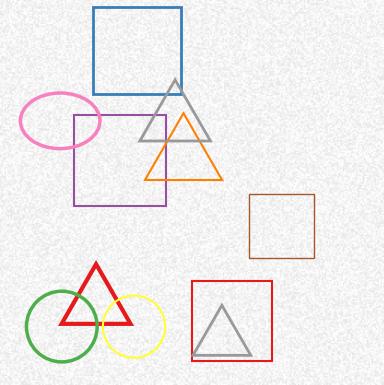[{"shape": "square", "thickness": 1.5, "radius": 0.52, "center": [0.602, 0.167]}, {"shape": "triangle", "thickness": 3, "radius": 0.52, "center": [0.25, 0.211]}, {"shape": "square", "thickness": 2, "radius": 0.57, "center": [0.355, 0.869]}, {"shape": "circle", "thickness": 2.5, "radius": 0.46, "center": [0.161, 0.152]}, {"shape": "square", "thickness": 1.5, "radius": 0.59, "center": [0.312, 0.582]}, {"shape": "triangle", "thickness": 1.5, "radius": 0.58, "center": [0.477, 0.59]}, {"shape": "circle", "thickness": 1.5, "radius": 0.4, "center": [0.348, 0.152]}, {"shape": "square", "thickness": 1, "radius": 0.42, "center": [0.732, 0.412]}, {"shape": "oval", "thickness": 2.5, "radius": 0.52, "center": [0.156, 0.686]}, {"shape": "triangle", "thickness": 2, "radius": 0.43, "center": [0.576, 0.12]}, {"shape": "triangle", "thickness": 2, "radius": 0.53, "center": [0.455, 0.687]}]